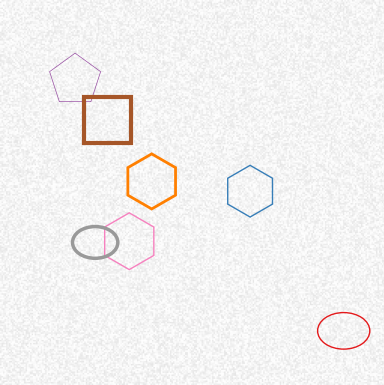[{"shape": "oval", "thickness": 1, "radius": 0.34, "center": [0.893, 0.141]}, {"shape": "hexagon", "thickness": 1, "radius": 0.34, "center": [0.65, 0.503]}, {"shape": "pentagon", "thickness": 0.5, "radius": 0.35, "center": [0.195, 0.792]}, {"shape": "hexagon", "thickness": 2, "radius": 0.36, "center": [0.394, 0.529]}, {"shape": "square", "thickness": 3, "radius": 0.3, "center": [0.28, 0.688]}, {"shape": "hexagon", "thickness": 1, "radius": 0.37, "center": [0.336, 0.373]}, {"shape": "oval", "thickness": 2.5, "radius": 0.29, "center": [0.247, 0.37]}]